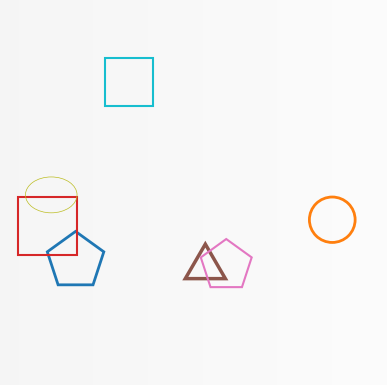[{"shape": "pentagon", "thickness": 2, "radius": 0.38, "center": [0.195, 0.322]}, {"shape": "circle", "thickness": 2, "radius": 0.3, "center": [0.857, 0.429]}, {"shape": "square", "thickness": 1.5, "radius": 0.38, "center": [0.123, 0.414]}, {"shape": "triangle", "thickness": 2.5, "radius": 0.3, "center": [0.53, 0.306]}, {"shape": "pentagon", "thickness": 1.5, "radius": 0.35, "center": [0.584, 0.31]}, {"shape": "oval", "thickness": 0.5, "radius": 0.33, "center": [0.132, 0.494]}, {"shape": "square", "thickness": 1.5, "radius": 0.31, "center": [0.332, 0.787]}]